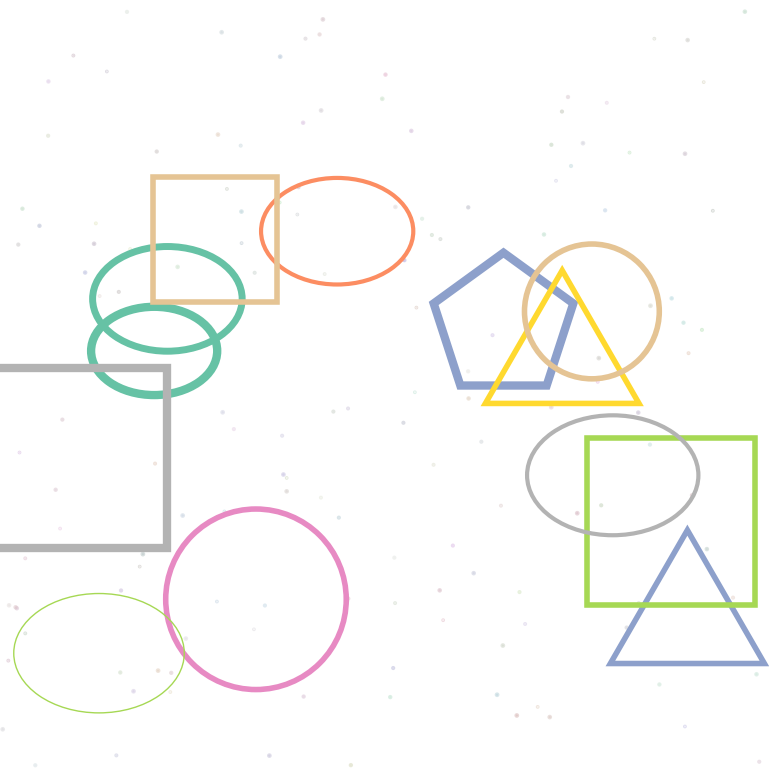[{"shape": "oval", "thickness": 3, "radius": 0.41, "center": [0.2, 0.544]}, {"shape": "oval", "thickness": 2.5, "radius": 0.49, "center": [0.217, 0.612]}, {"shape": "oval", "thickness": 1.5, "radius": 0.49, "center": [0.438, 0.7]}, {"shape": "triangle", "thickness": 2, "radius": 0.58, "center": [0.893, 0.196]}, {"shape": "pentagon", "thickness": 3, "radius": 0.48, "center": [0.654, 0.576]}, {"shape": "circle", "thickness": 2, "radius": 0.59, "center": [0.332, 0.222]}, {"shape": "oval", "thickness": 0.5, "radius": 0.55, "center": [0.129, 0.152]}, {"shape": "square", "thickness": 2, "radius": 0.54, "center": [0.872, 0.323]}, {"shape": "triangle", "thickness": 2, "radius": 0.58, "center": [0.73, 0.534]}, {"shape": "circle", "thickness": 2, "radius": 0.44, "center": [0.769, 0.596]}, {"shape": "square", "thickness": 2, "radius": 0.4, "center": [0.279, 0.689]}, {"shape": "oval", "thickness": 1.5, "radius": 0.56, "center": [0.796, 0.383]}, {"shape": "square", "thickness": 3, "radius": 0.58, "center": [0.1, 0.405]}]